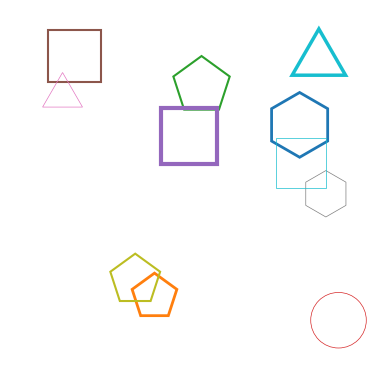[{"shape": "hexagon", "thickness": 2, "radius": 0.42, "center": [0.778, 0.676]}, {"shape": "pentagon", "thickness": 2, "radius": 0.31, "center": [0.401, 0.23]}, {"shape": "pentagon", "thickness": 1.5, "radius": 0.38, "center": [0.523, 0.777]}, {"shape": "circle", "thickness": 0.5, "radius": 0.36, "center": [0.879, 0.168]}, {"shape": "square", "thickness": 3, "radius": 0.37, "center": [0.491, 0.647]}, {"shape": "square", "thickness": 1.5, "radius": 0.34, "center": [0.193, 0.854]}, {"shape": "triangle", "thickness": 0.5, "radius": 0.3, "center": [0.162, 0.752]}, {"shape": "hexagon", "thickness": 0.5, "radius": 0.3, "center": [0.846, 0.497]}, {"shape": "pentagon", "thickness": 1.5, "radius": 0.34, "center": [0.351, 0.273]}, {"shape": "square", "thickness": 0.5, "radius": 0.32, "center": [0.782, 0.576]}, {"shape": "triangle", "thickness": 2.5, "radius": 0.4, "center": [0.828, 0.845]}]